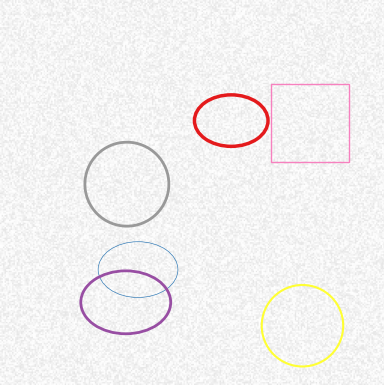[{"shape": "oval", "thickness": 2.5, "radius": 0.48, "center": [0.601, 0.687]}, {"shape": "oval", "thickness": 0.5, "radius": 0.52, "center": [0.359, 0.3]}, {"shape": "oval", "thickness": 2, "radius": 0.58, "center": [0.327, 0.215]}, {"shape": "circle", "thickness": 1.5, "radius": 0.53, "center": [0.786, 0.154]}, {"shape": "square", "thickness": 1, "radius": 0.51, "center": [0.804, 0.681]}, {"shape": "circle", "thickness": 2, "radius": 0.55, "center": [0.33, 0.522]}]